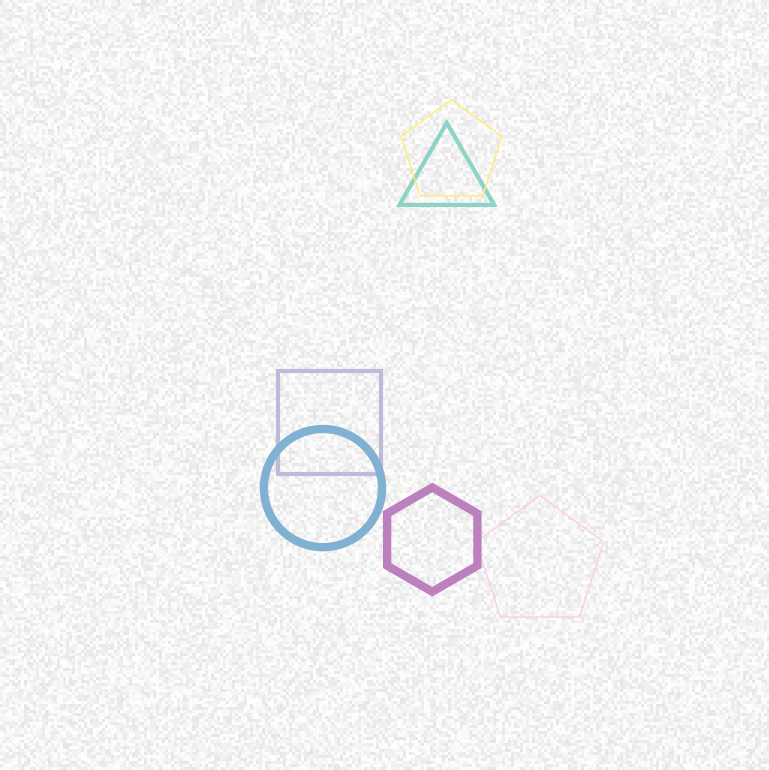[{"shape": "triangle", "thickness": 1.5, "radius": 0.36, "center": [0.58, 0.769]}, {"shape": "square", "thickness": 1.5, "radius": 0.33, "center": [0.428, 0.451]}, {"shape": "circle", "thickness": 3, "radius": 0.38, "center": [0.419, 0.366]}, {"shape": "pentagon", "thickness": 0.5, "radius": 0.44, "center": [0.701, 0.269]}, {"shape": "hexagon", "thickness": 3, "radius": 0.34, "center": [0.561, 0.299]}, {"shape": "pentagon", "thickness": 0.5, "radius": 0.35, "center": [0.586, 0.802]}]